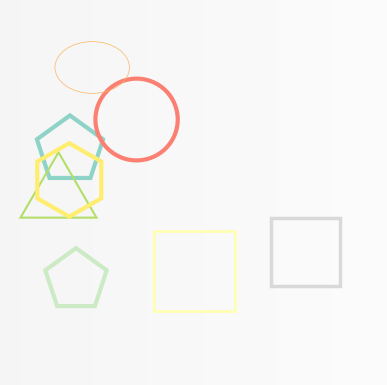[{"shape": "pentagon", "thickness": 3, "radius": 0.45, "center": [0.181, 0.61]}, {"shape": "square", "thickness": 2, "radius": 0.52, "center": [0.501, 0.296]}, {"shape": "circle", "thickness": 3, "radius": 0.53, "center": [0.352, 0.69]}, {"shape": "oval", "thickness": 0.5, "radius": 0.48, "center": [0.238, 0.825]}, {"shape": "triangle", "thickness": 1.5, "radius": 0.57, "center": [0.151, 0.491]}, {"shape": "square", "thickness": 2.5, "radius": 0.44, "center": [0.788, 0.345]}, {"shape": "pentagon", "thickness": 3, "radius": 0.42, "center": [0.196, 0.272]}, {"shape": "hexagon", "thickness": 3, "radius": 0.48, "center": [0.179, 0.533]}]